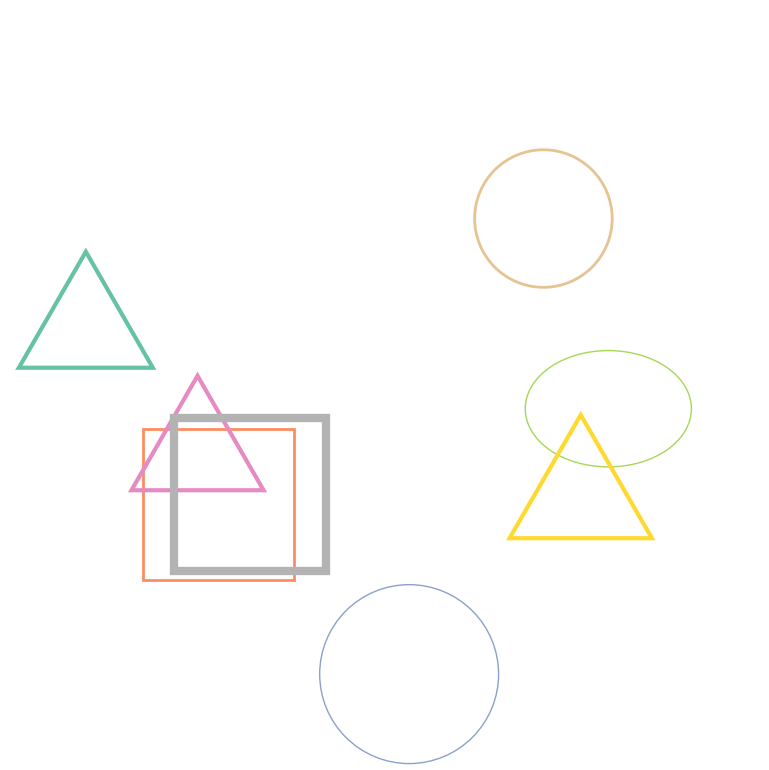[{"shape": "triangle", "thickness": 1.5, "radius": 0.5, "center": [0.111, 0.573]}, {"shape": "square", "thickness": 1, "radius": 0.49, "center": [0.284, 0.345]}, {"shape": "circle", "thickness": 0.5, "radius": 0.58, "center": [0.531, 0.125]}, {"shape": "triangle", "thickness": 1.5, "radius": 0.5, "center": [0.257, 0.413]}, {"shape": "oval", "thickness": 0.5, "radius": 0.54, "center": [0.79, 0.469]}, {"shape": "triangle", "thickness": 1.5, "radius": 0.53, "center": [0.754, 0.354]}, {"shape": "circle", "thickness": 1, "radius": 0.45, "center": [0.706, 0.716]}, {"shape": "square", "thickness": 3, "radius": 0.5, "center": [0.324, 0.358]}]